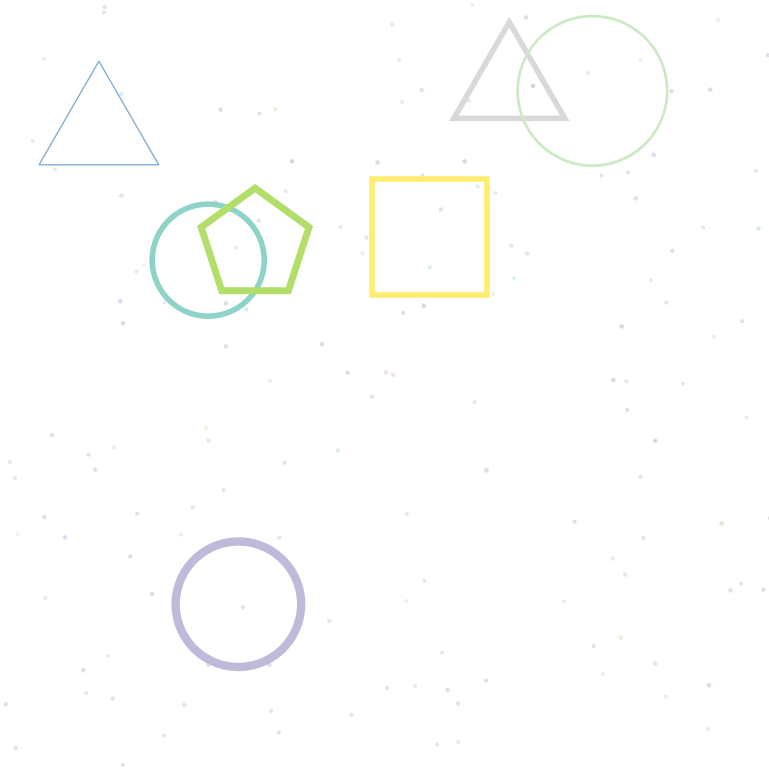[{"shape": "circle", "thickness": 2, "radius": 0.36, "center": [0.27, 0.662]}, {"shape": "circle", "thickness": 3, "radius": 0.41, "center": [0.31, 0.215]}, {"shape": "triangle", "thickness": 0.5, "radius": 0.45, "center": [0.128, 0.831]}, {"shape": "pentagon", "thickness": 2.5, "radius": 0.37, "center": [0.331, 0.682]}, {"shape": "triangle", "thickness": 2, "radius": 0.42, "center": [0.661, 0.888]}, {"shape": "circle", "thickness": 1, "radius": 0.49, "center": [0.769, 0.882]}, {"shape": "square", "thickness": 2, "radius": 0.38, "center": [0.558, 0.692]}]